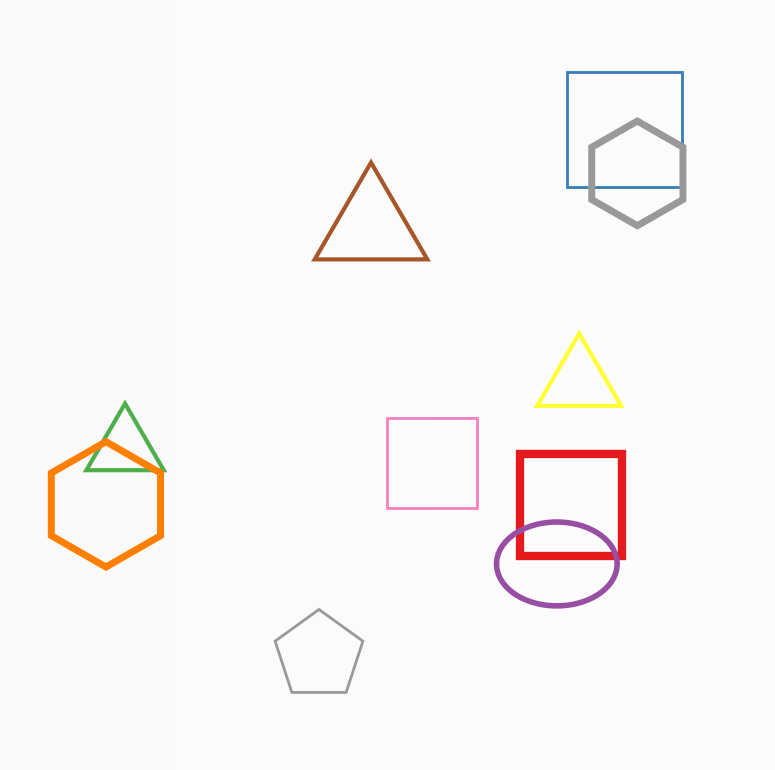[{"shape": "square", "thickness": 3, "radius": 0.33, "center": [0.737, 0.344]}, {"shape": "square", "thickness": 1, "radius": 0.37, "center": [0.806, 0.832]}, {"shape": "triangle", "thickness": 1.5, "radius": 0.29, "center": [0.161, 0.418]}, {"shape": "oval", "thickness": 2, "radius": 0.39, "center": [0.718, 0.268]}, {"shape": "hexagon", "thickness": 2.5, "radius": 0.41, "center": [0.137, 0.345]}, {"shape": "triangle", "thickness": 1.5, "radius": 0.31, "center": [0.747, 0.504]}, {"shape": "triangle", "thickness": 1.5, "radius": 0.42, "center": [0.479, 0.705]}, {"shape": "square", "thickness": 1, "radius": 0.29, "center": [0.557, 0.398]}, {"shape": "pentagon", "thickness": 1, "radius": 0.3, "center": [0.412, 0.149]}, {"shape": "hexagon", "thickness": 2.5, "radius": 0.34, "center": [0.822, 0.775]}]